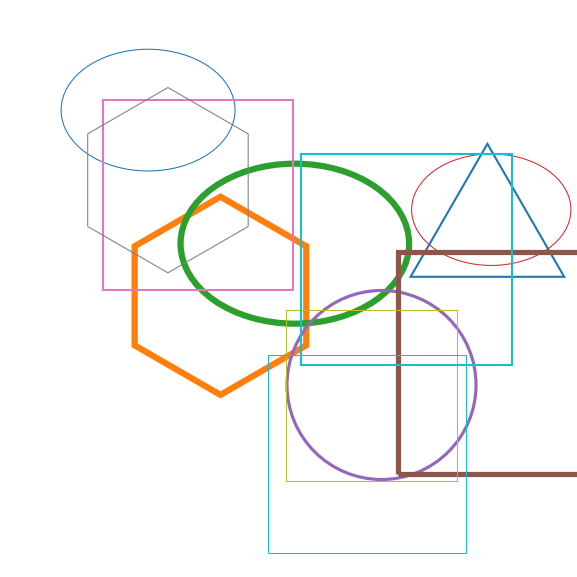[{"shape": "triangle", "thickness": 1, "radius": 0.77, "center": [0.844, 0.597]}, {"shape": "oval", "thickness": 0.5, "radius": 0.75, "center": [0.256, 0.808]}, {"shape": "hexagon", "thickness": 3, "radius": 0.86, "center": [0.382, 0.487]}, {"shape": "oval", "thickness": 3, "radius": 0.99, "center": [0.511, 0.577]}, {"shape": "oval", "thickness": 0.5, "radius": 0.69, "center": [0.851, 0.636]}, {"shape": "circle", "thickness": 1.5, "radius": 0.82, "center": [0.661, 0.332]}, {"shape": "square", "thickness": 2.5, "radius": 0.96, "center": [0.881, 0.37]}, {"shape": "square", "thickness": 1, "radius": 0.82, "center": [0.343, 0.661]}, {"shape": "hexagon", "thickness": 0.5, "radius": 0.8, "center": [0.291, 0.687]}, {"shape": "square", "thickness": 0.5, "radius": 0.74, "center": [0.644, 0.314]}, {"shape": "square", "thickness": 1, "radius": 0.92, "center": [0.704, 0.55]}, {"shape": "square", "thickness": 0.5, "radius": 0.86, "center": [0.635, 0.213]}]